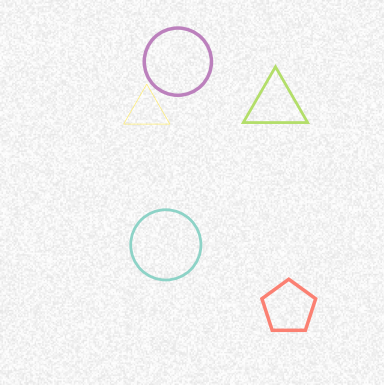[{"shape": "circle", "thickness": 2, "radius": 0.46, "center": [0.431, 0.364]}, {"shape": "pentagon", "thickness": 2.5, "radius": 0.37, "center": [0.75, 0.201]}, {"shape": "triangle", "thickness": 2, "radius": 0.48, "center": [0.715, 0.73]}, {"shape": "circle", "thickness": 2.5, "radius": 0.44, "center": [0.462, 0.84]}, {"shape": "triangle", "thickness": 0.5, "radius": 0.35, "center": [0.381, 0.712]}]